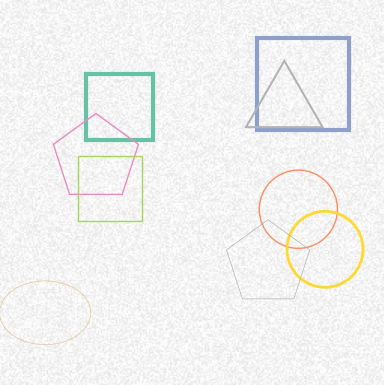[{"shape": "square", "thickness": 3, "radius": 0.43, "center": [0.31, 0.722]}, {"shape": "circle", "thickness": 1, "radius": 0.51, "center": [0.775, 0.457]}, {"shape": "square", "thickness": 3, "radius": 0.6, "center": [0.788, 0.781]}, {"shape": "pentagon", "thickness": 1, "radius": 0.58, "center": [0.249, 0.589]}, {"shape": "square", "thickness": 1, "radius": 0.42, "center": [0.286, 0.511]}, {"shape": "circle", "thickness": 2, "radius": 0.49, "center": [0.844, 0.352]}, {"shape": "oval", "thickness": 0.5, "radius": 0.59, "center": [0.117, 0.188]}, {"shape": "pentagon", "thickness": 0.5, "radius": 0.57, "center": [0.696, 0.316]}, {"shape": "triangle", "thickness": 1.5, "radius": 0.57, "center": [0.738, 0.727]}]